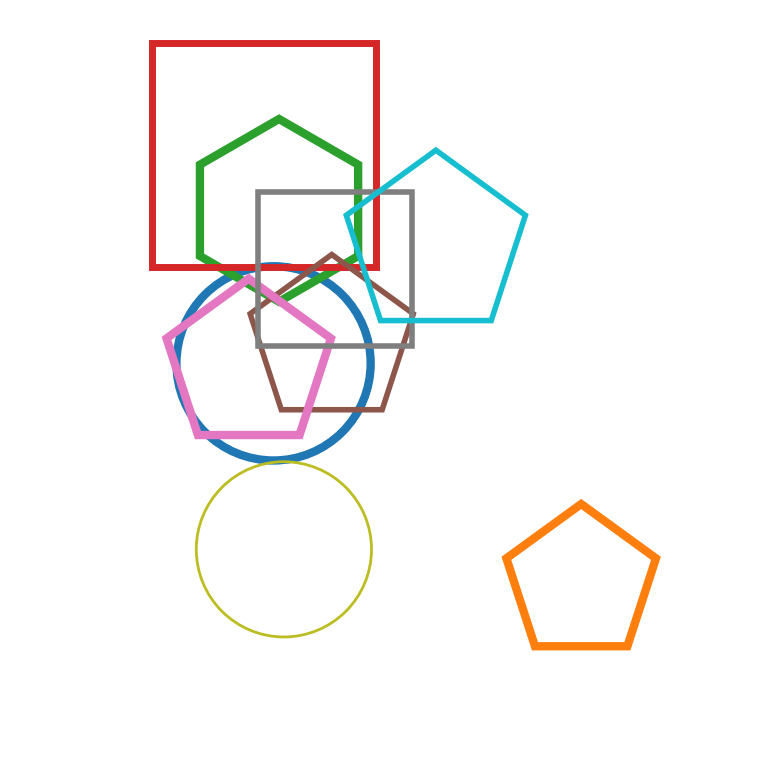[{"shape": "circle", "thickness": 3, "radius": 0.63, "center": [0.355, 0.528]}, {"shape": "pentagon", "thickness": 3, "radius": 0.51, "center": [0.755, 0.243]}, {"shape": "hexagon", "thickness": 3, "radius": 0.59, "center": [0.362, 0.727]}, {"shape": "square", "thickness": 2.5, "radius": 0.73, "center": [0.343, 0.799]}, {"shape": "pentagon", "thickness": 2, "radius": 0.56, "center": [0.431, 0.558]}, {"shape": "pentagon", "thickness": 3, "radius": 0.56, "center": [0.323, 0.526]}, {"shape": "square", "thickness": 2, "radius": 0.5, "center": [0.435, 0.651]}, {"shape": "circle", "thickness": 1, "radius": 0.57, "center": [0.369, 0.287]}, {"shape": "pentagon", "thickness": 2, "radius": 0.61, "center": [0.566, 0.683]}]